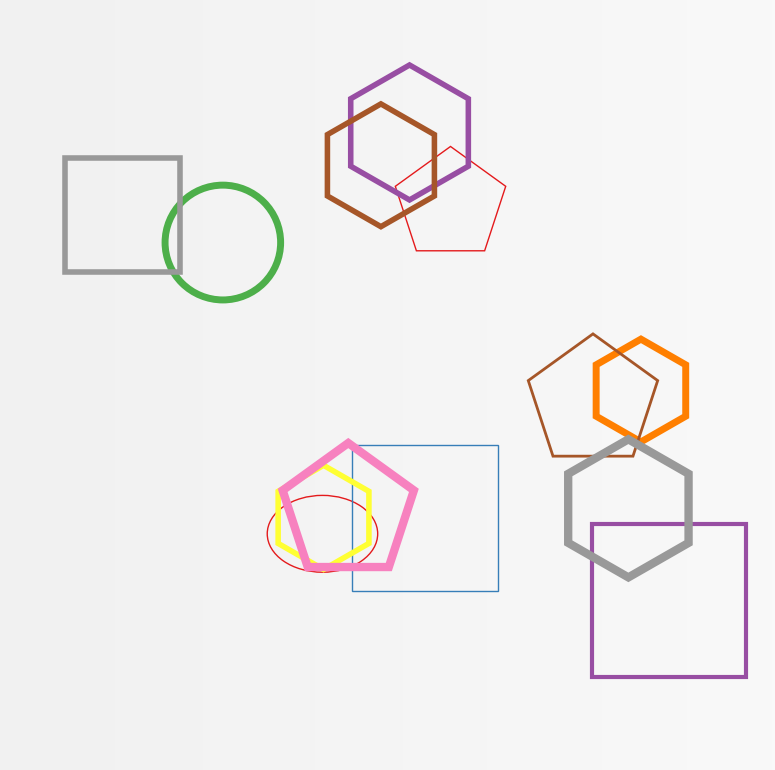[{"shape": "oval", "thickness": 0.5, "radius": 0.36, "center": [0.416, 0.307]}, {"shape": "pentagon", "thickness": 0.5, "radius": 0.37, "center": [0.581, 0.735]}, {"shape": "square", "thickness": 0.5, "radius": 0.47, "center": [0.548, 0.327]}, {"shape": "circle", "thickness": 2.5, "radius": 0.37, "center": [0.288, 0.685]}, {"shape": "square", "thickness": 1.5, "radius": 0.49, "center": [0.863, 0.22]}, {"shape": "hexagon", "thickness": 2, "radius": 0.44, "center": [0.528, 0.828]}, {"shape": "hexagon", "thickness": 2.5, "radius": 0.33, "center": [0.827, 0.493]}, {"shape": "hexagon", "thickness": 2, "radius": 0.34, "center": [0.417, 0.328]}, {"shape": "pentagon", "thickness": 1, "radius": 0.44, "center": [0.765, 0.479]}, {"shape": "hexagon", "thickness": 2, "radius": 0.4, "center": [0.492, 0.785]}, {"shape": "pentagon", "thickness": 3, "radius": 0.45, "center": [0.449, 0.336]}, {"shape": "hexagon", "thickness": 3, "radius": 0.45, "center": [0.811, 0.34]}, {"shape": "square", "thickness": 2, "radius": 0.37, "center": [0.158, 0.721]}]